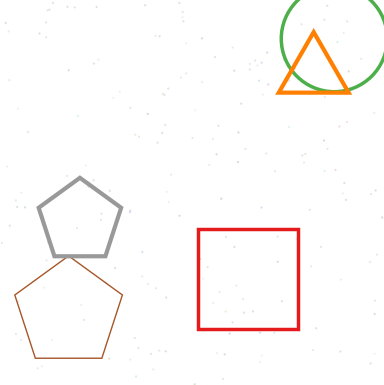[{"shape": "square", "thickness": 2.5, "radius": 0.65, "center": [0.645, 0.276]}, {"shape": "circle", "thickness": 2.5, "radius": 0.69, "center": [0.868, 0.899]}, {"shape": "triangle", "thickness": 3, "radius": 0.52, "center": [0.815, 0.812]}, {"shape": "pentagon", "thickness": 1, "radius": 0.73, "center": [0.178, 0.188]}, {"shape": "pentagon", "thickness": 3, "radius": 0.56, "center": [0.208, 0.425]}]